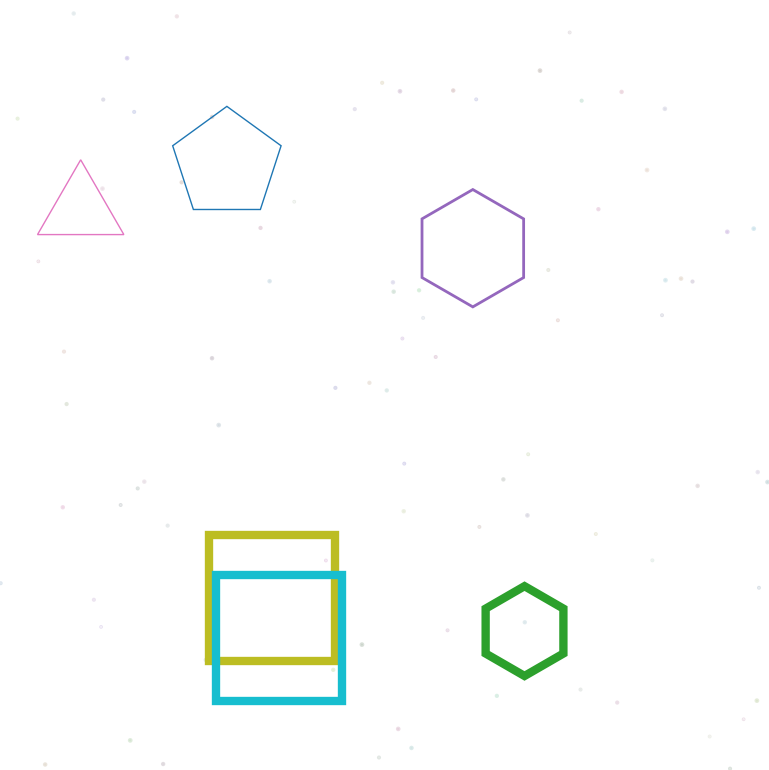[{"shape": "pentagon", "thickness": 0.5, "radius": 0.37, "center": [0.295, 0.788]}, {"shape": "hexagon", "thickness": 3, "radius": 0.29, "center": [0.681, 0.18]}, {"shape": "hexagon", "thickness": 1, "radius": 0.38, "center": [0.614, 0.678]}, {"shape": "triangle", "thickness": 0.5, "radius": 0.32, "center": [0.105, 0.728]}, {"shape": "square", "thickness": 3, "radius": 0.41, "center": [0.354, 0.223]}, {"shape": "square", "thickness": 3, "radius": 0.41, "center": [0.362, 0.171]}]